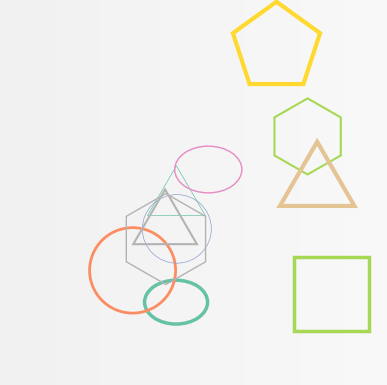[{"shape": "triangle", "thickness": 0.5, "radius": 0.43, "center": [0.455, 0.483]}, {"shape": "oval", "thickness": 2.5, "radius": 0.41, "center": [0.454, 0.215]}, {"shape": "circle", "thickness": 2, "radius": 0.55, "center": [0.342, 0.298]}, {"shape": "circle", "thickness": 0.5, "radius": 0.45, "center": [0.456, 0.406]}, {"shape": "oval", "thickness": 1, "radius": 0.43, "center": [0.538, 0.56]}, {"shape": "square", "thickness": 2.5, "radius": 0.48, "center": [0.855, 0.237]}, {"shape": "hexagon", "thickness": 1.5, "radius": 0.49, "center": [0.794, 0.646]}, {"shape": "pentagon", "thickness": 3, "radius": 0.59, "center": [0.713, 0.877]}, {"shape": "triangle", "thickness": 3, "radius": 0.56, "center": [0.818, 0.521]}, {"shape": "hexagon", "thickness": 1, "radius": 0.59, "center": [0.428, 0.379]}, {"shape": "triangle", "thickness": 1.5, "radius": 0.47, "center": [0.426, 0.413]}]